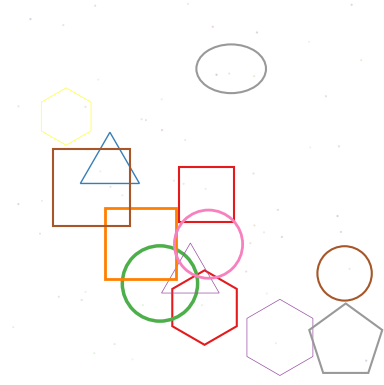[{"shape": "hexagon", "thickness": 1.5, "radius": 0.48, "center": [0.531, 0.201]}, {"shape": "square", "thickness": 1.5, "radius": 0.36, "center": [0.537, 0.494]}, {"shape": "triangle", "thickness": 1, "radius": 0.44, "center": [0.285, 0.568]}, {"shape": "circle", "thickness": 2.5, "radius": 0.49, "center": [0.415, 0.264]}, {"shape": "triangle", "thickness": 0.5, "radius": 0.43, "center": [0.494, 0.282]}, {"shape": "hexagon", "thickness": 0.5, "radius": 0.49, "center": [0.727, 0.124]}, {"shape": "square", "thickness": 2, "radius": 0.46, "center": [0.365, 0.368]}, {"shape": "hexagon", "thickness": 0.5, "radius": 0.37, "center": [0.172, 0.697]}, {"shape": "square", "thickness": 1.5, "radius": 0.5, "center": [0.237, 0.513]}, {"shape": "circle", "thickness": 1.5, "radius": 0.35, "center": [0.895, 0.29]}, {"shape": "circle", "thickness": 2, "radius": 0.44, "center": [0.542, 0.366]}, {"shape": "pentagon", "thickness": 1.5, "radius": 0.5, "center": [0.898, 0.112]}, {"shape": "oval", "thickness": 1.5, "radius": 0.45, "center": [0.6, 0.821]}]